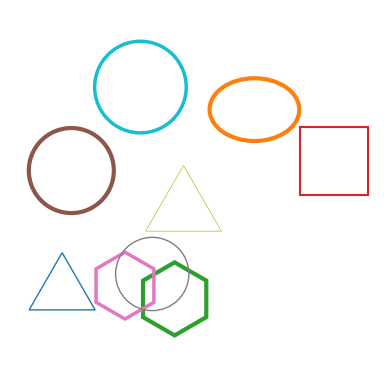[{"shape": "triangle", "thickness": 1, "radius": 0.5, "center": [0.161, 0.245]}, {"shape": "oval", "thickness": 3, "radius": 0.58, "center": [0.661, 0.715]}, {"shape": "hexagon", "thickness": 3, "radius": 0.47, "center": [0.454, 0.224]}, {"shape": "square", "thickness": 1.5, "radius": 0.44, "center": [0.868, 0.581]}, {"shape": "circle", "thickness": 3, "radius": 0.55, "center": [0.185, 0.557]}, {"shape": "hexagon", "thickness": 2.5, "radius": 0.43, "center": [0.325, 0.258]}, {"shape": "circle", "thickness": 1, "radius": 0.48, "center": [0.395, 0.288]}, {"shape": "triangle", "thickness": 0.5, "radius": 0.57, "center": [0.477, 0.456]}, {"shape": "circle", "thickness": 2.5, "radius": 0.59, "center": [0.365, 0.774]}]